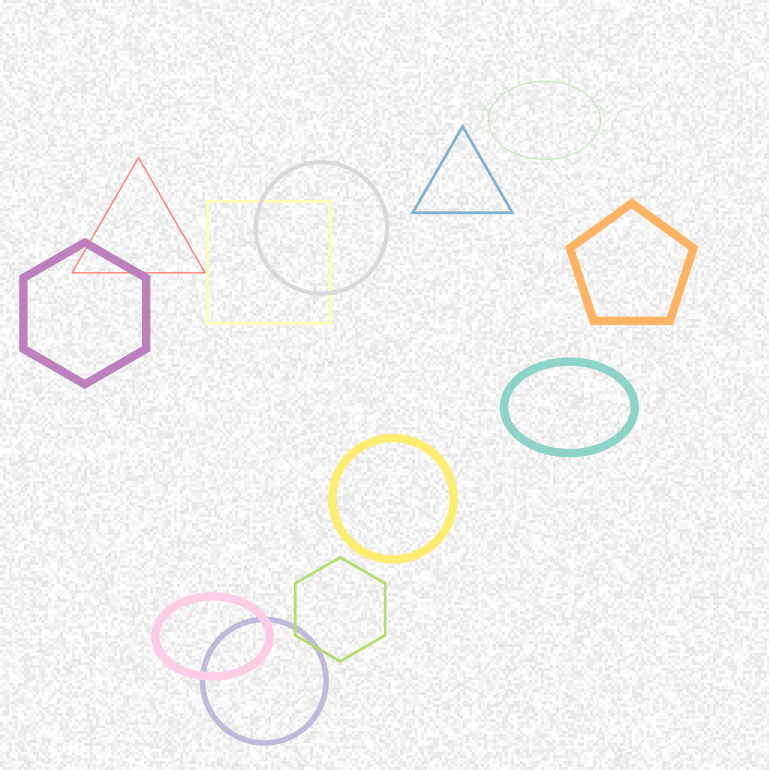[{"shape": "oval", "thickness": 3, "radius": 0.42, "center": [0.739, 0.471]}, {"shape": "square", "thickness": 1, "radius": 0.4, "center": [0.349, 0.66]}, {"shape": "circle", "thickness": 2, "radius": 0.4, "center": [0.343, 0.115]}, {"shape": "triangle", "thickness": 0.5, "radius": 0.5, "center": [0.18, 0.696]}, {"shape": "triangle", "thickness": 1, "radius": 0.37, "center": [0.601, 0.761]}, {"shape": "pentagon", "thickness": 3, "radius": 0.42, "center": [0.82, 0.652]}, {"shape": "hexagon", "thickness": 1, "radius": 0.34, "center": [0.442, 0.209]}, {"shape": "oval", "thickness": 3, "radius": 0.37, "center": [0.276, 0.174]}, {"shape": "circle", "thickness": 1.5, "radius": 0.43, "center": [0.417, 0.704]}, {"shape": "hexagon", "thickness": 3, "radius": 0.46, "center": [0.11, 0.593]}, {"shape": "oval", "thickness": 0.5, "radius": 0.36, "center": [0.707, 0.844]}, {"shape": "circle", "thickness": 3, "radius": 0.39, "center": [0.51, 0.352]}]